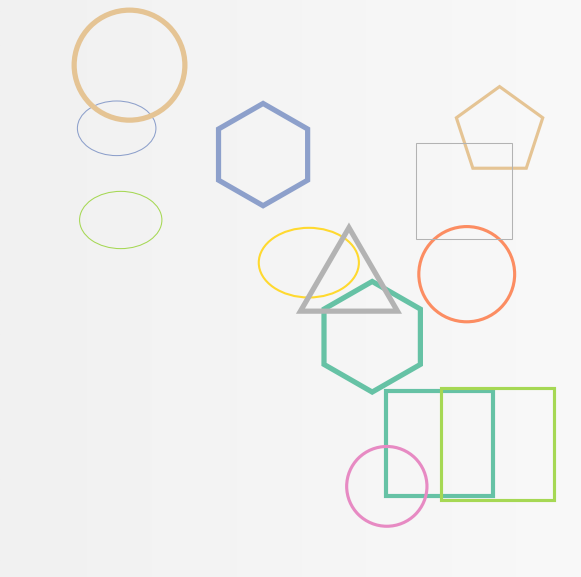[{"shape": "square", "thickness": 2, "radius": 0.46, "center": [0.756, 0.231]}, {"shape": "hexagon", "thickness": 2.5, "radius": 0.48, "center": [0.64, 0.416]}, {"shape": "circle", "thickness": 1.5, "radius": 0.41, "center": [0.803, 0.524]}, {"shape": "oval", "thickness": 0.5, "radius": 0.34, "center": [0.201, 0.777]}, {"shape": "hexagon", "thickness": 2.5, "radius": 0.44, "center": [0.453, 0.731]}, {"shape": "circle", "thickness": 1.5, "radius": 0.35, "center": [0.665, 0.157]}, {"shape": "square", "thickness": 1.5, "radius": 0.48, "center": [0.856, 0.23]}, {"shape": "oval", "thickness": 0.5, "radius": 0.35, "center": [0.208, 0.618]}, {"shape": "oval", "thickness": 1, "radius": 0.43, "center": [0.531, 0.544]}, {"shape": "pentagon", "thickness": 1.5, "radius": 0.39, "center": [0.859, 0.771]}, {"shape": "circle", "thickness": 2.5, "radius": 0.48, "center": [0.223, 0.886]}, {"shape": "square", "thickness": 0.5, "radius": 0.41, "center": [0.798, 0.668]}, {"shape": "triangle", "thickness": 2.5, "radius": 0.48, "center": [0.6, 0.509]}]